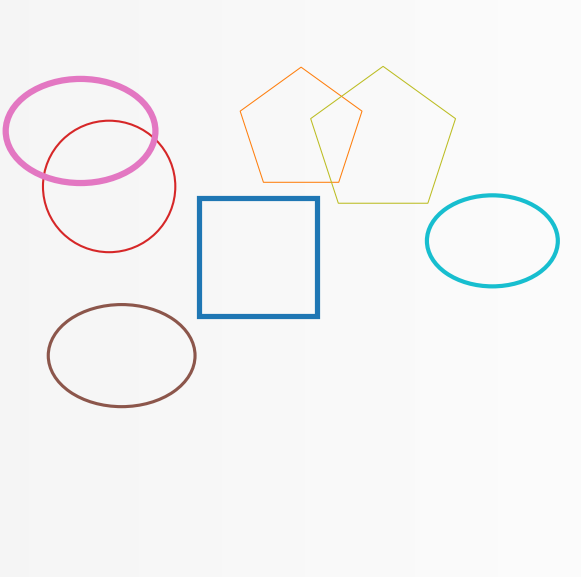[{"shape": "square", "thickness": 2.5, "radius": 0.51, "center": [0.444, 0.554]}, {"shape": "pentagon", "thickness": 0.5, "radius": 0.55, "center": [0.518, 0.773]}, {"shape": "circle", "thickness": 1, "radius": 0.57, "center": [0.188, 0.676]}, {"shape": "oval", "thickness": 1.5, "radius": 0.63, "center": [0.209, 0.383]}, {"shape": "oval", "thickness": 3, "radius": 0.64, "center": [0.139, 0.772]}, {"shape": "pentagon", "thickness": 0.5, "radius": 0.66, "center": [0.659, 0.753]}, {"shape": "oval", "thickness": 2, "radius": 0.56, "center": [0.847, 0.582]}]